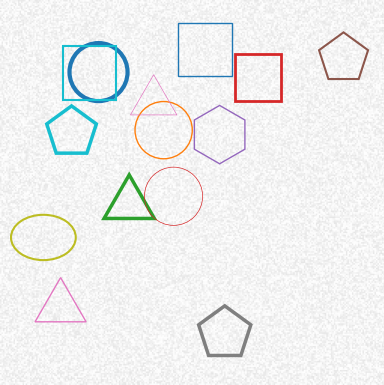[{"shape": "square", "thickness": 1, "radius": 0.35, "center": [0.533, 0.871]}, {"shape": "circle", "thickness": 3, "radius": 0.38, "center": [0.256, 0.813]}, {"shape": "circle", "thickness": 1, "radius": 0.37, "center": [0.425, 0.662]}, {"shape": "triangle", "thickness": 2.5, "radius": 0.38, "center": [0.336, 0.47]}, {"shape": "circle", "thickness": 0.5, "radius": 0.38, "center": [0.451, 0.49]}, {"shape": "square", "thickness": 2, "radius": 0.3, "center": [0.67, 0.798]}, {"shape": "hexagon", "thickness": 1, "radius": 0.38, "center": [0.57, 0.65]}, {"shape": "pentagon", "thickness": 1.5, "radius": 0.33, "center": [0.892, 0.849]}, {"shape": "triangle", "thickness": 0.5, "radius": 0.35, "center": [0.399, 0.736]}, {"shape": "triangle", "thickness": 1, "radius": 0.38, "center": [0.157, 0.202]}, {"shape": "pentagon", "thickness": 2.5, "radius": 0.36, "center": [0.584, 0.134]}, {"shape": "oval", "thickness": 1.5, "radius": 0.42, "center": [0.113, 0.383]}, {"shape": "square", "thickness": 1.5, "radius": 0.35, "center": [0.233, 0.811]}, {"shape": "pentagon", "thickness": 2.5, "radius": 0.34, "center": [0.186, 0.657]}]